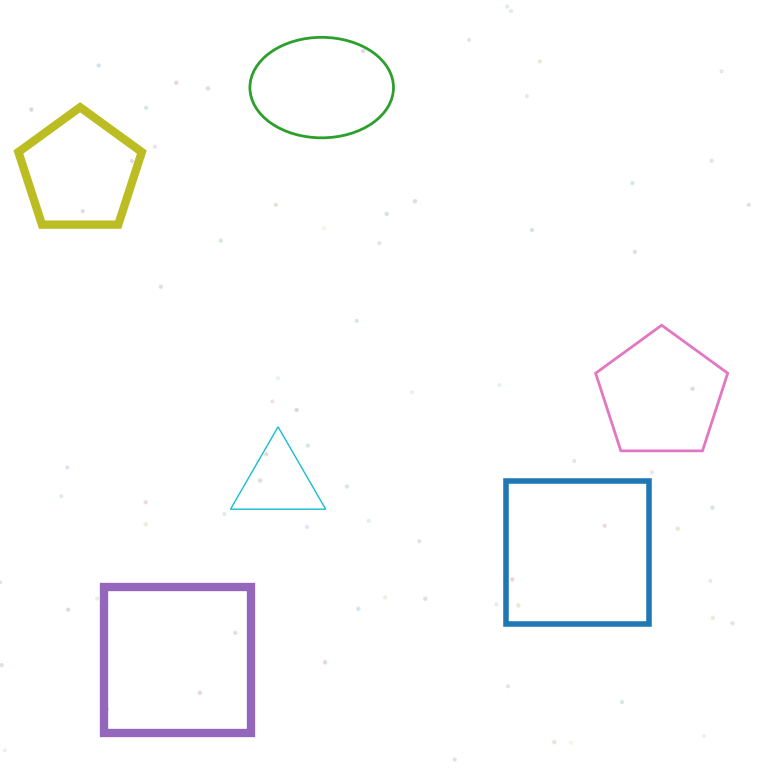[{"shape": "square", "thickness": 2, "radius": 0.46, "center": [0.75, 0.283]}, {"shape": "oval", "thickness": 1, "radius": 0.47, "center": [0.418, 0.886]}, {"shape": "square", "thickness": 3, "radius": 0.48, "center": [0.23, 0.143]}, {"shape": "pentagon", "thickness": 1, "radius": 0.45, "center": [0.859, 0.487]}, {"shape": "pentagon", "thickness": 3, "radius": 0.42, "center": [0.104, 0.776]}, {"shape": "triangle", "thickness": 0.5, "radius": 0.36, "center": [0.361, 0.374]}]